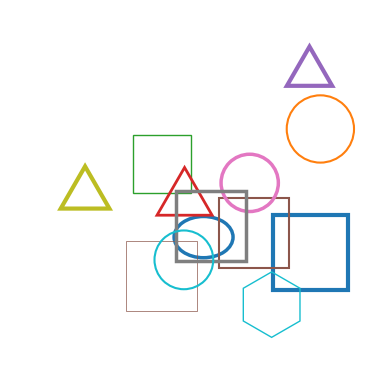[{"shape": "oval", "thickness": 2.5, "radius": 0.38, "center": [0.529, 0.384]}, {"shape": "square", "thickness": 3, "radius": 0.49, "center": [0.806, 0.345]}, {"shape": "circle", "thickness": 1.5, "radius": 0.44, "center": [0.832, 0.665]}, {"shape": "square", "thickness": 1, "radius": 0.37, "center": [0.421, 0.574]}, {"shape": "triangle", "thickness": 2, "radius": 0.41, "center": [0.479, 0.482]}, {"shape": "triangle", "thickness": 3, "radius": 0.34, "center": [0.804, 0.811]}, {"shape": "square", "thickness": 1.5, "radius": 0.45, "center": [0.66, 0.396]}, {"shape": "square", "thickness": 0.5, "radius": 0.46, "center": [0.42, 0.283]}, {"shape": "circle", "thickness": 2.5, "radius": 0.37, "center": [0.649, 0.525]}, {"shape": "square", "thickness": 2.5, "radius": 0.46, "center": [0.548, 0.413]}, {"shape": "triangle", "thickness": 3, "radius": 0.37, "center": [0.221, 0.495]}, {"shape": "circle", "thickness": 1.5, "radius": 0.38, "center": [0.478, 0.325]}, {"shape": "hexagon", "thickness": 1, "radius": 0.42, "center": [0.706, 0.209]}]